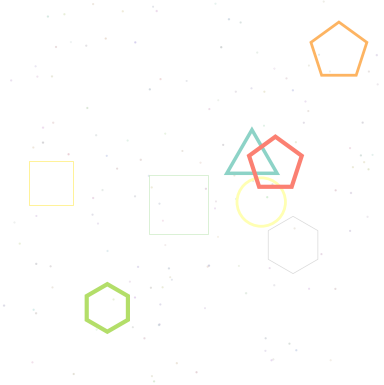[{"shape": "triangle", "thickness": 2.5, "radius": 0.38, "center": [0.654, 0.588]}, {"shape": "circle", "thickness": 2, "radius": 0.31, "center": [0.678, 0.475]}, {"shape": "pentagon", "thickness": 3, "radius": 0.36, "center": [0.715, 0.573]}, {"shape": "pentagon", "thickness": 2, "radius": 0.38, "center": [0.88, 0.866]}, {"shape": "hexagon", "thickness": 3, "radius": 0.31, "center": [0.279, 0.2]}, {"shape": "hexagon", "thickness": 0.5, "radius": 0.37, "center": [0.761, 0.364]}, {"shape": "square", "thickness": 0.5, "radius": 0.38, "center": [0.463, 0.469]}, {"shape": "square", "thickness": 0.5, "radius": 0.29, "center": [0.132, 0.524]}]